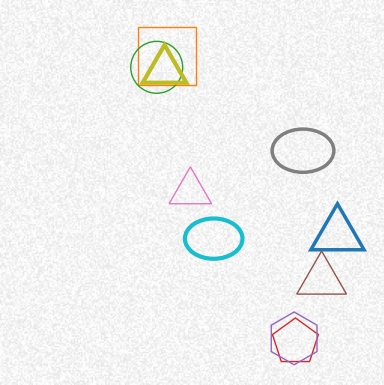[{"shape": "triangle", "thickness": 2.5, "radius": 0.4, "center": [0.877, 0.391]}, {"shape": "square", "thickness": 1, "radius": 0.38, "center": [0.434, 0.854]}, {"shape": "circle", "thickness": 1, "radius": 0.34, "center": [0.407, 0.825]}, {"shape": "pentagon", "thickness": 1, "radius": 0.31, "center": [0.767, 0.112]}, {"shape": "hexagon", "thickness": 1, "radius": 0.34, "center": [0.764, 0.121]}, {"shape": "triangle", "thickness": 1, "radius": 0.37, "center": [0.835, 0.273]}, {"shape": "triangle", "thickness": 1, "radius": 0.32, "center": [0.494, 0.503]}, {"shape": "oval", "thickness": 2.5, "radius": 0.4, "center": [0.787, 0.609]}, {"shape": "triangle", "thickness": 3, "radius": 0.33, "center": [0.427, 0.818]}, {"shape": "oval", "thickness": 3, "radius": 0.37, "center": [0.555, 0.38]}]